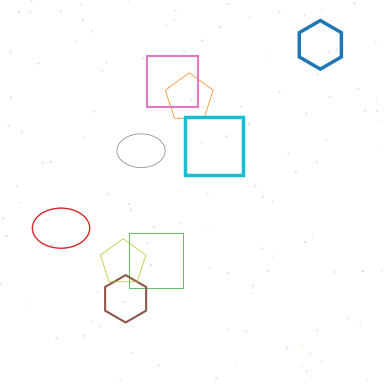[{"shape": "hexagon", "thickness": 2.5, "radius": 0.32, "center": [0.832, 0.884]}, {"shape": "pentagon", "thickness": 0.5, "radius": 0.33, "center": [0.492, 0.746]}, {"shape": "square", "thickness": 0.5, "radius": 0.36, "center": [0.405, 0.323]}, {"shape": "oval", "thickness": 1, "radius": 0.37, "center": [0.159, 0.407]}, {"shape": "hexagon", "thickness": 1.5, "radius": 0.31, "center": [0.326, 0.224]}, {"shape": "square", "thickness": 1.5, "radius": 0.34, "center": [0.448, 0.788]}, {"shape": "oval", "thickness": 0.5, "radius": 0.31, "center": [0.366, 0.609]}, {"shape": "pentagon", "thickness": 0.5, "radius": 0.31, "center": [0.32, 0.318]}, {"shape": "square", "thickness": 2.5, "radius": 0.38, "center": [0.555, 0.621]}]